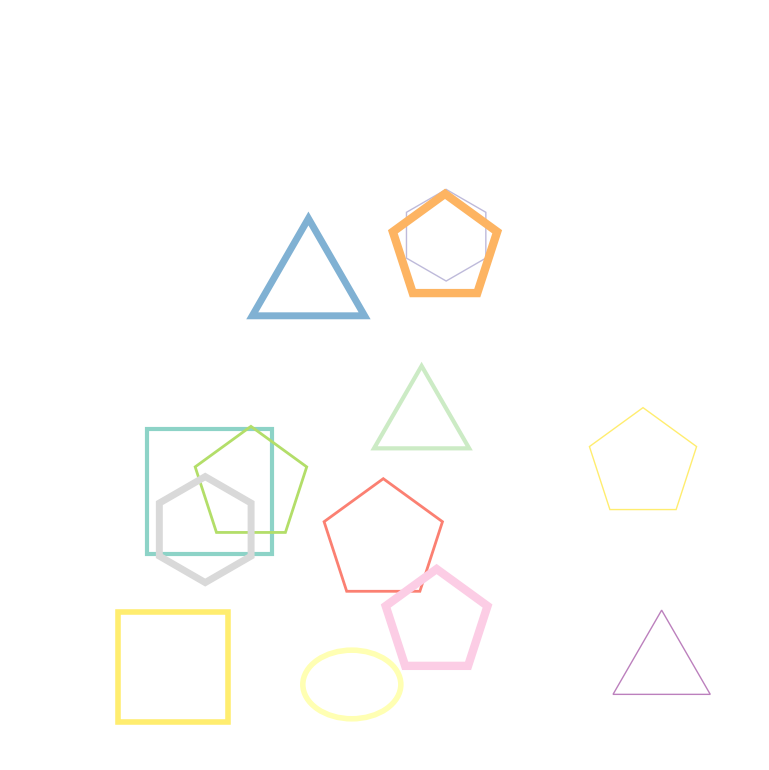[{"shape": "square", "thickness": 1.5, "radius": 0.41, "center": [0.272, 0.362]}, {"shape": "oval", "thickness": 2, "radius": 0.32, "center": [0.457, 0.111]}, {"shape": "hexagon", "thickness": 0.5, "radius": 0.3, "center": [0.579, 0.695]}, {"shape": "pentagon", "thickness": 1, "radius": 0.4, "center": [0.498, 0.297]}, {"shape": "triangle", "thickness": 2.5, "radius": 0.42, "center": [0.401, 0.632]}, {"shape": "pentagon", "thickness": 3, "radius": 0.36, "center": [0.578, 0.677]}, {"shape": "pentagon", "thickness": 1, "radius": 0.38, "center": [0.326, 0.37]}, {"shape": "pentagon", "thickness": 3, "radius": 0.35, "center": [0.567, 0.191]}, {"shape": "hexagon", "thickness": 2.5, "radius": 0.34, "center": [0.267, 0.312]}, {"shape": "triangle", "thickness": 0.5, "radius": 0.36, "center": [0.859, 0.135]}, {"shape": "triangle", "thickness": 1.5, "radius": 0.36, "center": [0.548, 0.453]}, {"shape": "square", "thickness": 2, "radius": 0.36, "center": [0.225, 0.134]}, {"shape": "pentagon", "thickness": 0.5, "radius": 0.37, "center": [0.835, 0.397]}]